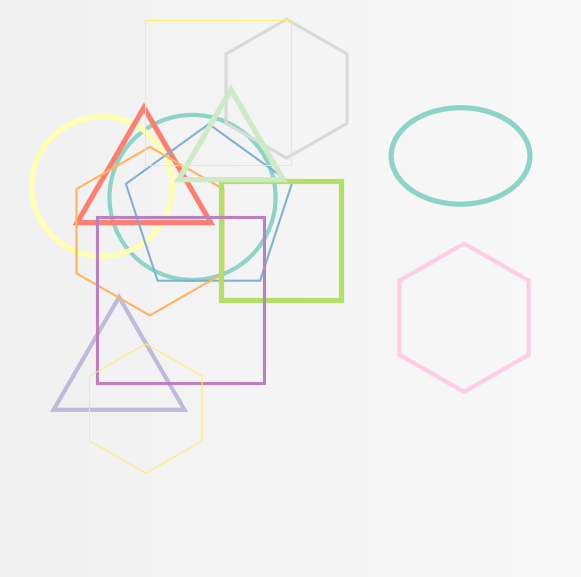[{"shape": "circle", "thickness": 2, "radius": 0.71, "center": [0.331, 0.657]}, {"shape": "oval", "thickness": 2.5, "radius": 0.6, "center": [0.792, 0.729]}, {"shape": "circle", "thickness": 2.5, "radius": 0.6, "center": [0.175, 0.676]}, {"shape": "triangle", "thickness": 2, "radius": 0.65, "center": [0.205, 0.355]}, {"shape": "triangle", "thickness": 2.5, "radius": 0.66, "center": [0.248, 0.68]}, {"shape": "pentagon", "thickness": 1, "radius": 0.75, "center": [0.359, 0.634]}, {"shape": "hexagon", "thickness": 1, "radius": 0.73, "center": [0.258, 0.599]}, {"shape": "square", "thickness": 2.5, "radius": 0.51, "center": [0.484, 0.583]}, {"shape": "hexagon", "thickness": 2, "radius": 0.64, "center": [0.798, 0.449]}, {"shape": "hexagon", "thickness": 1.5, "radius": 0.6, "center": [0.493, 0.846]}, {"shape": "square", "thickness": 1.5, "radius": 0.72, "center": [0.31, 0.48]}, {"shape": "triangle", "thickness": 2.5, "radius": 0.52, "center": [0.397, 0.74]}, {"shape": "square", "thickness": 0.5, "radius": 0.63, "center": [0.375, 0.839]}, {"shape": "hexagon", "thickness": 0.5, "radius": 0.56, "center": [0.251, 0.292]}]